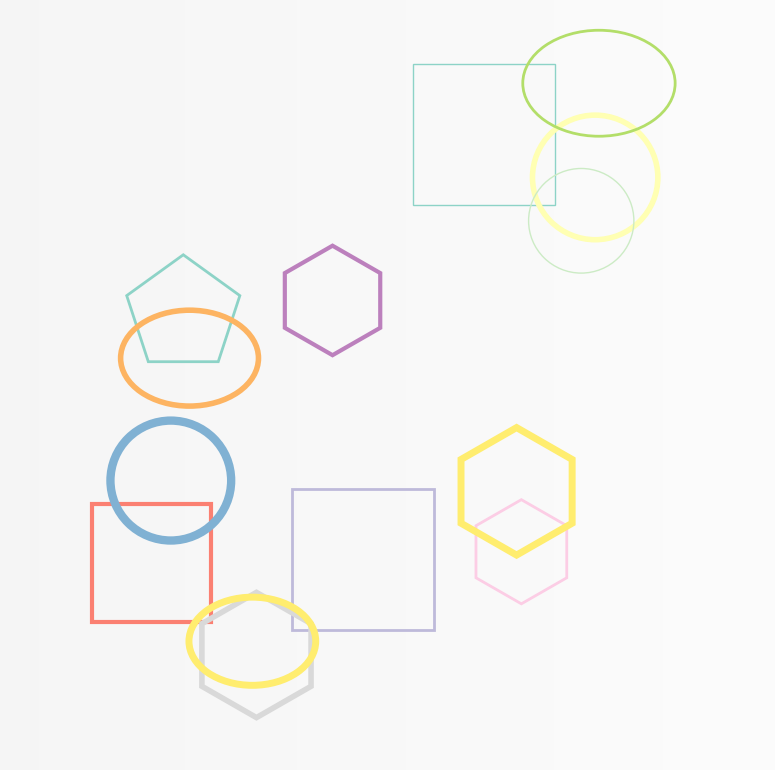[{"shape": "square", "thickness": 0.5, "radius": 0.46, "center": [0.625, 0.825]}, {"shape": "pentagon", "thickness": 1, "radius": 0.38, "center": [0.236, 0.592]}, {"shape": "circle", "thickness": 2, "radius": 0.4, "center": [0.768, 0.77]}, {"shape": "square", "thickness": 1, "radius": 0.46, "center": [0.469, 0.273]}, {"shape": "square", "thickness": 1.5, "radius": 0.38, "center": [0.196, 0.269]}, {"shape": "circle", "thickness": 3, "radius": 0.39, "center": [0.22, 0.376]}, {"shape": "oval", "thickness": 2, "radius": 0.44, "center": [0.245, 0.535]}, {"shape": "oval", "thickness": 1, "radius": 0.49, "center": [0.773, 0.892]}, {"shape": "hexagon", "thickness": 1, "radius": 0.34, "center": [0.673, 0.283]}, {"shape": "hexagon", "thickness": 2, "radius": 0.41, "center": [0.331, 0.149]}, {"shape": "hexagon", "thickness": 1.5, "radius": 0.36, "center": [0.429, 0.61]}, {"shape": "circle", "thickness": 0.5, "radius": 0.34, "center": [0.75, 0.713]}, {"shape": "oval", "thickness": 2.5, "radius": 0.41, "center": [0.326, 0.167]}, {"shape": "hexagon", "thickness": 2.5, "radius": 0.41, "center": [0.667, 0.362]}]